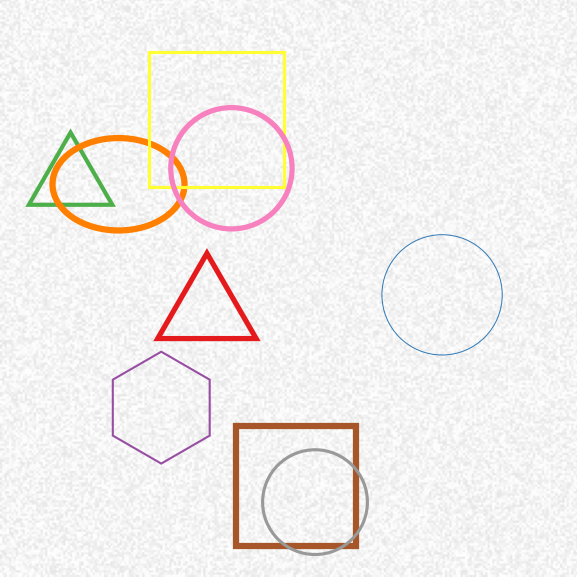[{"shape": "triangle", "thickness": 2.5, "radius": 0.49, "center": [0.358, 0.462]}, {"shape": "circle", "thickness": 0.5, "radius": 0.52, "center": [0.766, 0.489]}, {"shape": "triangle", "thickness": 2, "radius": 0.42, "center": [0.122, 0.686]}, {"shape": "hexagon", "thickness": 1, "radius": 0.48, "center": [0.279, 0.293]}, {"shape": "oval", "thickness": 3, "radius": 0.57, "center": [0.205, 0.68]}, {"shape": "square", "thickness": 1.5, "radius": 0.58, "center": [0.376, 0.792]}, {"shape": "square", "thickness": 3, "radius": 0.52, "center": [0.513, 0.157]}, {"shape": "circle", "thickness": 2.5, "radius": 0.53, "center": [0.401, 0.708]}, {"shape": "circle", "thickness": 1.5, "radius": 0.45, "center": [0.545, 0.13]}]